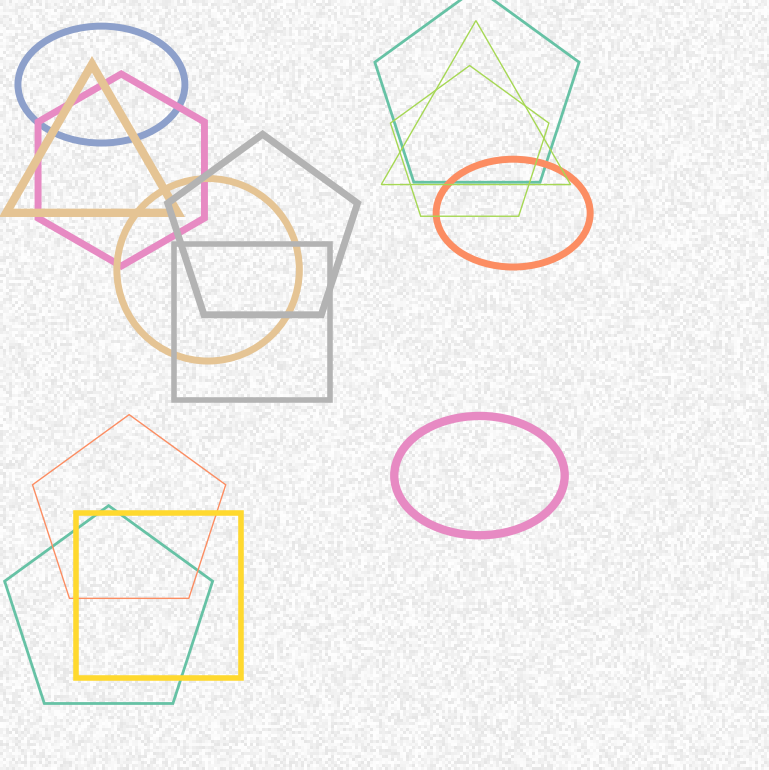[{"shape": "pentagon", "thickness": 1, "radius": 0.71, "center": [0.141, 0.201]}, {"shape": "pentagon", "thickness": 1, "radius": 0.7, "center": [0.619, 0.876]}, {"shape": "pentagon", "thickness": 0.5, "radius": 0.66, "center": [0.168, 0.33]}, {"shape": "oval", "thickness": 2.5, "radius": 0.5, "center": [0.666, 0.723]}, {"shape": "oval", "thickness": 2.5, "radius": 0.54, "center": [0.132, 0.89]}, {"shape": "hexagon", "thickness": 2.5, "radius": 0.62, "center": [0.157, 0.779]}, {"shape": "oval", "thickness": 3, "radius": 0.55, "center": [0.623, 0.382]}, {"shape": "triangle", "thickness": 0.5, "radius": 0.71, "center": [0.618, 0.831]}, {"shape": "pentagon", "thickness": 0.5, "radius": 0.54, "center": [0.61, 0.807]}, {"shape": "square", "thickness": 2, "radius": 0.53, "center": [0.206, 0.227]}, {"shape": "circle", "thickness": 2.5, "radius": 0.59, "center": [0.27, 0.65]}, {"shape": "triangle", "thickness": 3, "radius": 0.64, "center": [0.119, 0.788]}, {"shape": "square", "thickness": 2, "radius": 0.51, "center": [0.328, 0.582]}, {"shape": "pentagon", "thickness": 2.5, "radius": 0.65, "center": [0.341, 0.696]}]